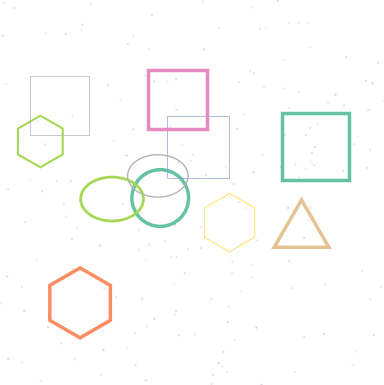[{"shape": "square", "thickness": 2.5, "radius": 0.44, "center": [0.819, 0.619]}, {"shape": "circle", "thickness": 2.5, "radius": 0.37, "center": [0.416, 0.486]}, {"shape": "hexagon", "thickness": 2.5, "radius": 0.45, "center": [0.208, 0.213]}, {"shape": "square", "thickness": 0.5, "radius": 0.4, "center": [0.513, 0.618]}, {"shape": "square", "thickness": 2.5, "radius": 0.38, "center": [0.46, 0.74]}, {"shape": "oval", "thickness": 2, "radius": 0.41, "center": [0.291, 0.483]}, {"shape": "hexagon", "thickness": 1.5, "radius": 0.34, "center": [0.105, 0.633]}, {"shape": "hexagon", "thickness": 0.5, "radius": 0.38, "center": [0.596, 0.422]}, {"shape": "triangle", "thickness": 2.5, "radius": 0.41, "center": [0.783, 0.399]}, {"shape": "oval", "thickness": 1, "radius": 0.39, "center": [0.41, 0.543]}, {"shape": "square", "thickness": 0.5, "radius": 0.38, "center": [0.155, 0.727]}]